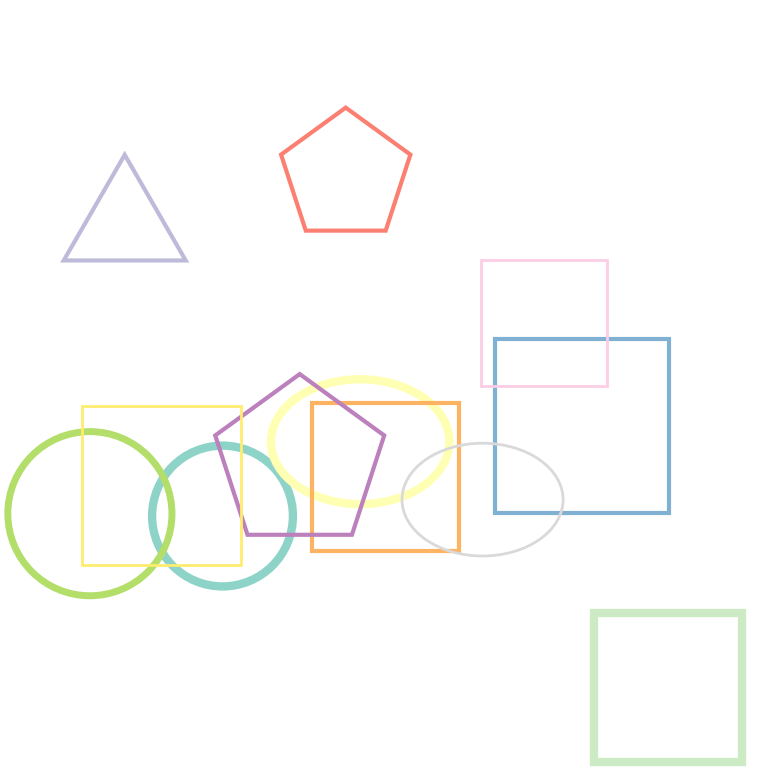[{"shape": "circle", "thickness": 3, "radius": 0.46, "center": [0.289, 0.33]}, {"shape": "oval", "thickness": 3, "radius": 0.58, "center": [0.468, 0.426]}, {"shape": "triangle", "thickness": 1.5, "radius": 0.46, "center": [0.162, 0.707]}, {"shape": "pentagon", "thickness": 1.5, "radius": 0.44, "center": [0.449, 0.772]}, {"shape": "square", "thickness": 1.5, "radius": 0.56, "center": [0.756, 0.447]}, {"shape": "square", "thickness": 1.5, "radius": 0.48, "center": [0.501, 0.38]}, {"shape": "circle", "thickness": 2.5, "radius": 0.53, "center": [0.117, 0.333]}, {"shape": "square", "thickness": 1, "radius": 0.41, "center": [0.706, 0.58]}, {"shape": "oval", "thickness": 1, "radius": 0.52, "center": [0.627, 0.351]}, {"shape": "pentagon", "thickness": 1.5, "radius": 0.58, "center": [0.389, 0.399]}, {"shape": "square", "thickness": 3, "radius": 0.48, "center": [0.867, 0.107]}, {"shape": "square", "thickness": 1, "radius": 0.52, "center": [0.21, 0.37]}]